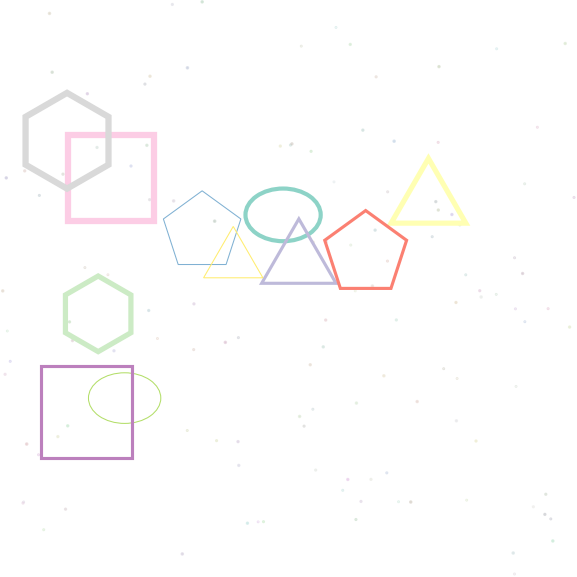[{"shape": "oval", "thickness": 2, "radius": 0.33, "center": [0.49, 0.627]}, {"shape": "triangle", "thickness": 2.5, "radius": 0.37, "center": [0.742, 0.65]}, {"shape": "triangle", "thickness": 1.5, "radius": 0.37, "center": [0.518, 0.546]}, {"shape": "pentagon", "thickness": 1.5, "radius": 0.37, "center": [0.633, 0.56]}, {"shape": "pentagon", "thickness": 0.5, "radius": 0.35, "center": [0.35, 0.598]}, {"shape": "oval", "thickness": 0.5, "radius": 0.31, "center": [0.216, 0.31]}, {"shape": "square", "thickness": 3, "radius": 0.37, "center": [0.192, 0.69]}, {"shape": "hexagon", "thickness": 3, "radius": 0.41, "center": [0.116, 0.755]}, {"shape": "square", "thickness": 1.5, "radius": 0.4, "center": [0.15, 0.285]}, {"shape": "hexagon", "thickness": 2.5, "radius": 0.33, "center": [0.17, 0.456]}, {"shape": "triangle", "thickness": 0.5, "radius": 0.3, "center": [0.404, 0.548]}]